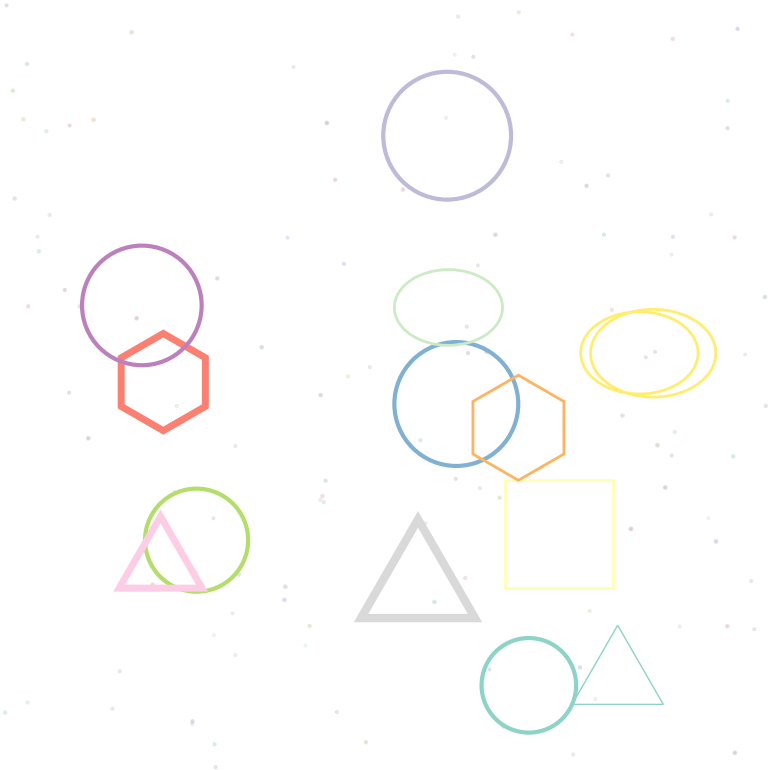[{"shape": "circle", "thickness": 1.5, "radius": 0.31, "center": [0.687, 0.11]}, {"shape": "triangle", "thickness": 0.5, "radius": 0.34, "center": [0.802, 0.119]}, {"shape": "square", "thickness": 1, "radius": 0.35, "center": [0.726, 0.307]}, {"shape": "circle", "thickness": 1.5, "radius": 0.42, "center": [0.581, 0.824]}, {"shape": "hexagon", "thickness": 2.5, "radius": 0.32, "center": [0.212, 0.504]}, {"shape": "circle", "thickness": 1.5, "radius": 0.4, "center": [0.593, 0.475]}, {"shape": "hexagon", "thickness": 1, "radius": 0.34, "center": [0.673, 0.444]}, {"shape": "circle", "thickness": 1.5, "radius": 0.33, "center": [0.255, 0.298]}, {"shape": "triangle", "thickness": 2.5, "radius": 0.31, "center": [0.209, 0.267]}, {"shape": "triangle", "thickness": 3, "radius": 0.43, "center": [0.543, 0.24]}, {"shape": "circle", "thickness": 1.5, "radius": 0.39, "center": [0.184, 0.603]}, {"shape": "oval", "thickness": 1, "radius": 0.35, "center": [0.582, 0.601]}, {"shape": "oval", "thickness": 1, "radius": 0.38, "center": [0.83, 0.542]}, {"shape": "oval", "thickness": 1, "radius": 0.41, "center": [0.848, 0.541]}]